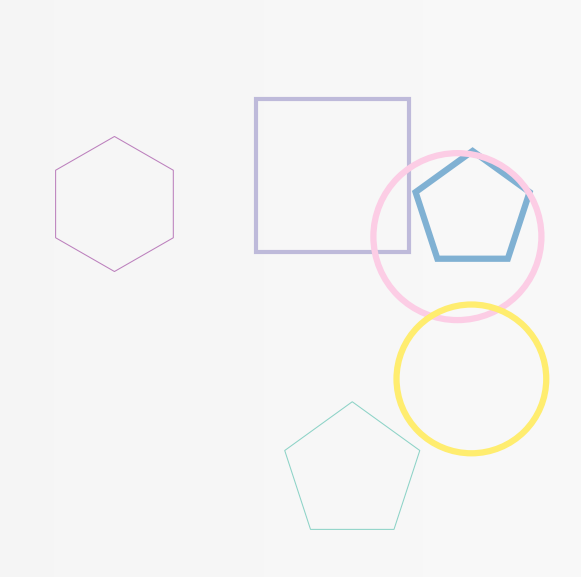[{"shape": "pentagon", "thickness": 0.5, "radius": 0.61, "center": [0.606, 0.181]}, {"shape": "square", "thickness": 2, "radius": 0.66, "center": [0.572, 0.695]}, {"shape": "pentagon", "thickness": 3, "radius": 0.52, "center": [0.813, 0.635]}, {"shape": "circle", "thickness": 3, "radius": 0.72, "center": [0.787, 0.589]}, {"shape": "hexagon", "thickness": 0.5, "radius": 0.58, "center": [0.197, 0.646]}, {"shape": "circle", "thickness": 3, "radius": 0.64, "center": [0.811, 0.343]}]